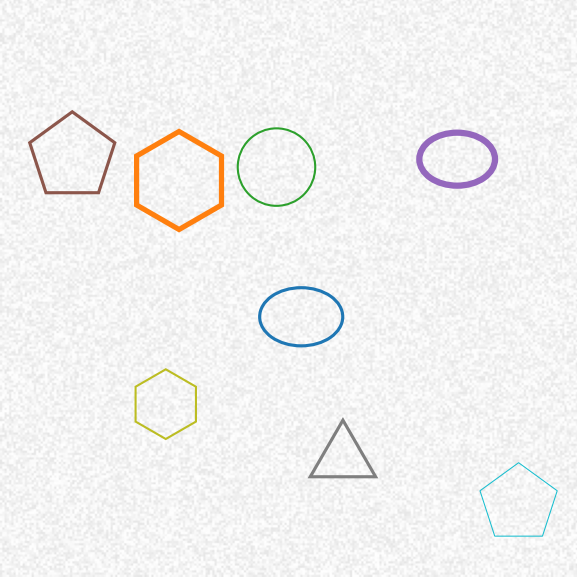[{"shape": "oval", "thickness": 1.5, "radius": 0.36, "center": [0.522, 0.451]}, {"shape": "hexagon", "thickness": 2.5, "radius": 0.42, "center": [0.31, 0.687]}, {"shape": "circle", "thickness": 1, "radius": 0.34, "center": [0.479, 0.71]}, {"shape": "oval", "thickness": 3, "radius": 0.33, "center": [0.792, 0.724]}, {"shape": "pentagon", "thickness": 1.5, "radius": 0.39, "center": [0.125, 0.728]}, {"shape": "triangle", "thickness": 1.5, "radius": 0.33, "center": [0.594, 0.206]}, {"shape": "hexagon", "thickness": 1, "radius": 0.3, "center": [0.287, 0.299]}, {"shape": "pentagon", "thickness": 0.5, "radius": 0.35, "center": [0.898, 0.128]}]